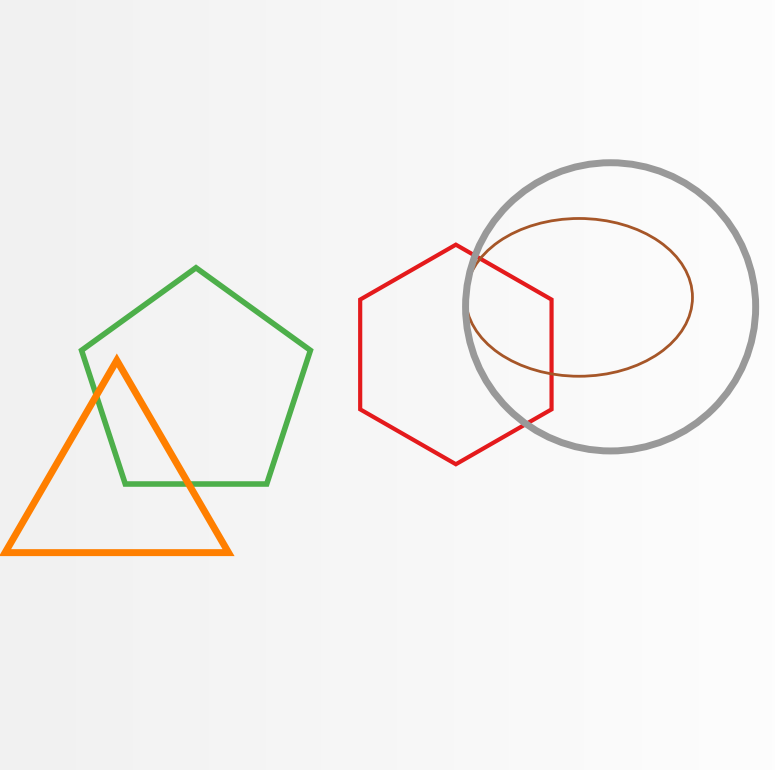[{"shape": "hexagon", "thickness": 1.5, "radius": 0.71, "center": [0.588, 0.54]}, {"shape": "pentagon", "thickness": 2, "radius": 0.78, "center": [0.253, 0.497]}, {"shape": "triangle", "thickness": 2.5, "radius": 0.83, "center": [0.151, 0.366]}, {"shape": "oval", "thickness": 1, "radius": 0.73, "center": [0.747, 0.614]}, {"shape": "circle", "thickness": 2.5, "radius": 0.94, "center": [0.788, 0.602]}]